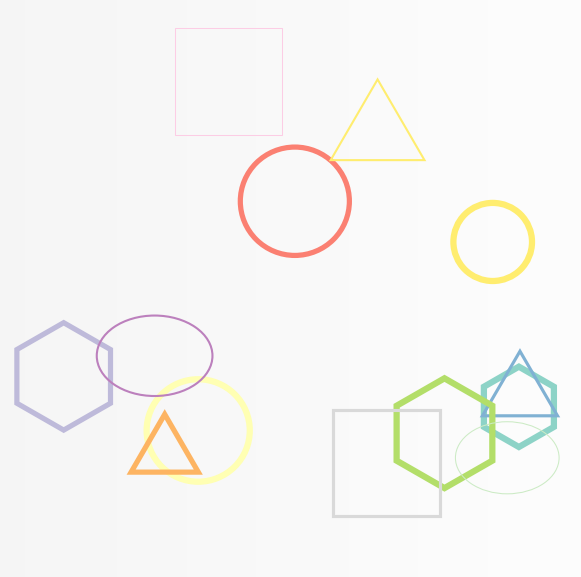[{"shape": "hexagon", "thickness": 3, "radius": 0.35, "center": [0.893, 0.295]}, {"shape": "circle", "thickness": 3, "radius": 0.44, "center": [0.341, 0.254]}, {"shape": "hexagon", "thickness": 2.5, "radius": 0.46, "center": [0.11, 0.347]}, {"shape": "circle", "thickness": 2.5, "radius": 0.47, "center": [0.507, 0.651]}, {"shape": "triangle", "thickness": 1.5, "radius": 0.37, "center": [0.895, 0.316]}, {"shape": "triangle", "thickness": 2.5, "radius": 0.33, "center": [0.283, 0.215]}, {"shape": "hexagon", "thickness": 3, "radius": 0.48, "center": [0.765, 0.249]}, {"shape": "square", "thickness": 0.5, "radius": 0.46, "center": [0.393, 0.858]}, {"shape": "square", "thickness": 1.5, "radius": 0.46, "center": [0.665, 0.198]}, {"shape": "oval", "thickness": 1, "radius": 0.5, "center": [0.266, 0.383]}, {"shape": "oval", "thickness": 0.5, "radius": 0.45, "center": [0.873, 0.206]}, {"shape": "triangle", "thickness": 1, "radius": 0.47, "center": [0.65, 0.768]}, {"shape": "circle", "thickness": 3, "radius": 0.34, "center": [0.848, 0.58]}]